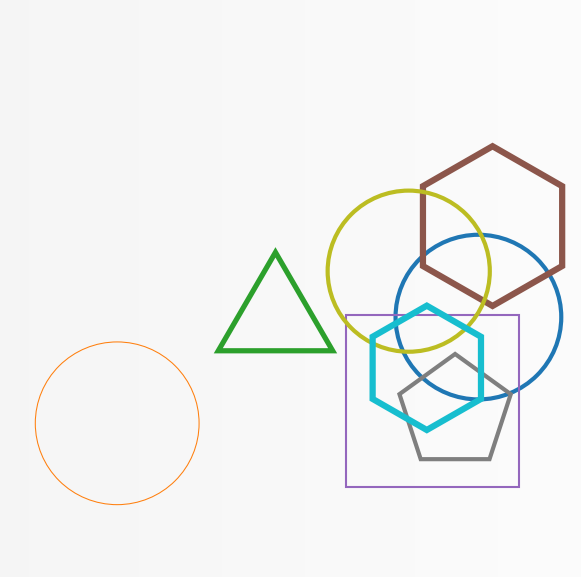[{"shape": "circle", "thickness": 2, "radius": 0.71, "center": [0.823, 0.45]}, {"shape": "circle", "thickness": 0.5, "radius": 0.7, "center": [0.202, 0.266]}, {"shape": "triangle", "thickness": 2.5, "radius": 0.57, "center": [0.474, 0.449]}, {"shape": "square", "thickness": 1, "radius": 0.75, "center": [0.743, 0.304]}, {"shape": "hexagon", "thickness": 3, "radius": 0.69, "center": [0.847, 0.608]}, {"shape": "pentagon", "thickness": 2, "radius": 0.5, "center": [0.783, 0.285]}, {"shape": "circle", "thickness": 2, "radius": 0.7, "center": [0.703, 0.53]}, {"shape": "hexagon", "thickness": 3, "radius": 0.54, "center": [0.734, 0.362]}]